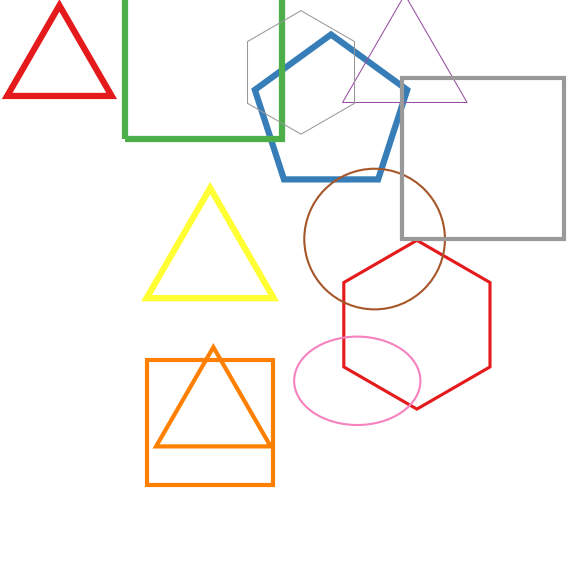[{"shape": "hexagon", "thickness": 1.5, "radius": 0.73, "center": [0.722, 0.437]}, {"shape": "triangle", "thickness": 3, "radius": 0.52, "center": [0.103, 0.885]}, {"shape": "pentagon", "thickness": 3, "radius": 0.69, "center": [0.573, 0.801]}, {"shape": "square", "thickness": 3, "radius": 0.68, "center": [0.353, 0.894]}, {"shape": "triangle", "thickness": 0.5, "radius": 0.62, "center": [0.701, 0.884]}, {"shape": "triangle", "thickness": 2, "radius": 0.57, "center": [0.369, 0.283]}, {"shape": "square", "thickness": 2, "radius": 0.54, "center": [0.364, 0.267]}, {"shape": "triangle", "thickness": 3, "radius": 0.64, "center": [0.364, 0.546]}, {"shape": "circle", "thickness": 1, "radius": 0.61, "center": [0.649, 0.585]}, {"shape": "oval", "thickness": 1, "radius": 0.55, "center": [0.619, 0.34]}, {"shape": "square", "thickness": 2, "radius": 0.7, "center": [0.836, 0.725]}, {"shape": "hexagon", "thickness": 0.5, "radius": 0.53, "center": [0.521, 0.874]}]